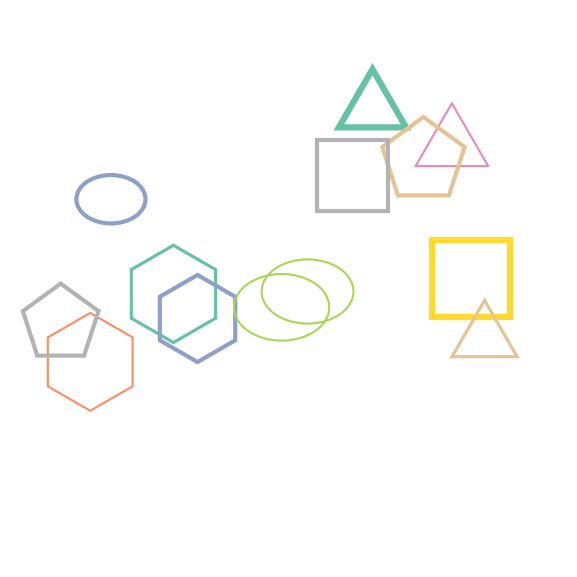[{"shape": "hexagon", "thickness": 1.5, "radius": 0.42, "center": [0.3, 0.49]}, {"shape": "triangle", "thickness": 3, "radius": 0.34, "center": [0.645, 0.812]}, {"shape": "hexagon", "thickness": 1, "radius": 0.42, "center": [0.156, 0.373]}, {"shape": "hexagon", "thickness": 2, "radius": 0.38, "center": [0.342, 0.448]}, {"shape": "oval", "thickness": 2, "radius": 0.3, "center": [0.192, 0.654]}, {"shape": "triangle", "thickness": 1, "radius": 0.36, "center": [0.782, 0.748]}, {"shape": "oval", "thickness": 1, "radius": 0.4, "center": [0.533, 0.494]}, {"shape": "oval", "thickness": 1, "radius": 0.41, "center": [0.488, 0.467]}, {"shape": "square", "thickness": 3, "radius": 0.34, "center": [0.816, 0.517]}, {"shape": "triangle", "thickness": 1.5, "radius": 0.33, "center": [0.839, 0.414]}, {"shape": "pentagon", "thickness": 2, "radius": 0.38, "center": [0.733, 0.721]}, {"shape": "pentagon", "thickness": 2, "radius": 0.34, "center": [0.105, 0.439]}, {"shape": "square", "thickness": 2, "radius": 0.31, "center": [0.61, 0.695]}]